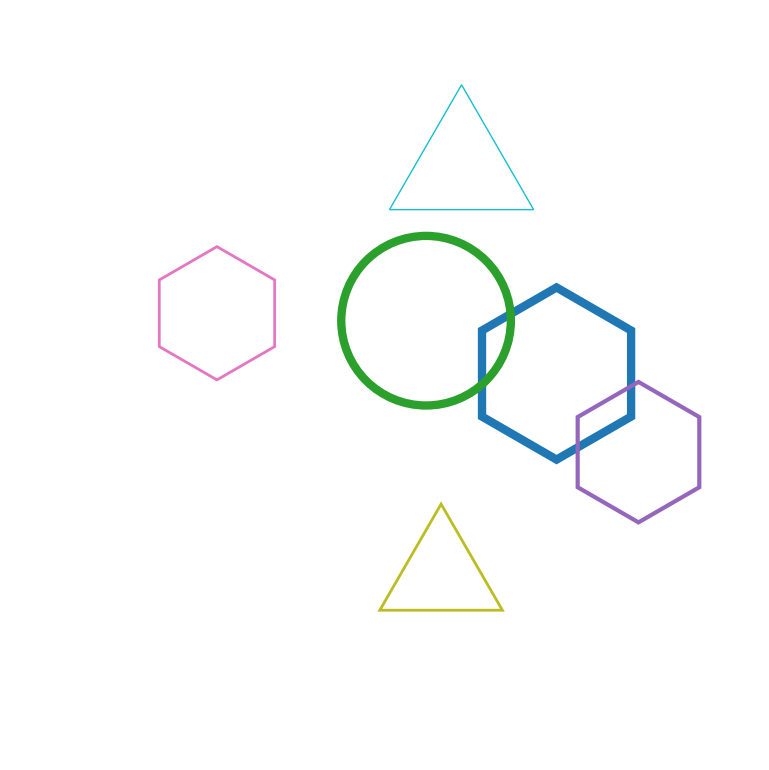[{"shape": "hexagon", "thickness": 3, "radius": 0.56, "center": [0.723, 0.515]}, {"shape": "circle", "thickness": 3, "radius": 0.55, "center": [0.553, 0.584]}, {"shape": "hexagon", "thickness": 1.5, "radius": 0.46, "center": [0.829, 0.413]}, {"shape": "hexagon", "thickness": 1, "radius": 0.43, "center": [0.282, 0.593]}, {"shape": "triangle", "thickness": 1, "radius": 0.46, "center": [0.573, 0.253]}, {"shape": "triangle", "thickness": 0.5, "radius": 0.54, "center": [0.599, 0.782]}]